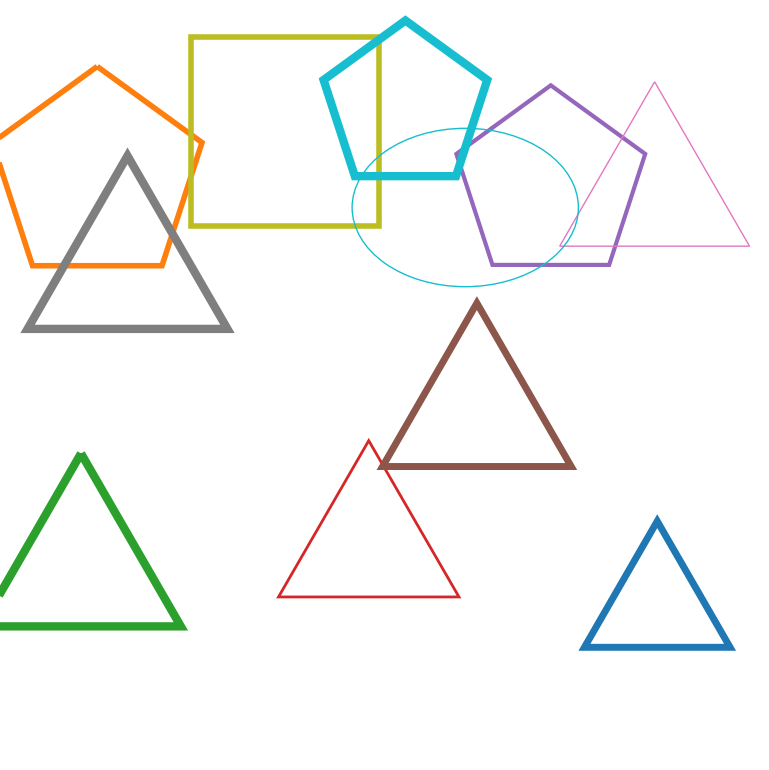[{"shape": "triangle", "thickness": 2.5, "radius": 0.55, "center": [0.854, 0.214]}, {"shape": "pentagon", "thickness": 2, "radius": 0.72, "center": [0.126, 0.771]}, {"shape": "triangle", "thickness": 3, "radius": 0.75, "center": [0.105, 0.261]}, {"shape": "triangle", "thickness": 1, "radius": 0.68, "center": [0.479, 0.292]}, {"shape": "pentagon", "thickness": 1.5, "radius": 0.64, "center": [0.715, 0.76]}, {"shape": "triangle", "thickness": 2.5, "radius": 0.71, "center": [0.619, 0.465]}, {"shape": "triangle", "thickness": 0.5, "radius": 0.71, "center": [0.85, 0.751]}, {"shape": "triangle", "thickness": 3, "radius": 0.75, "center": [0.166, 0.648]}, {"shape": "square", "thickness": 2, "radius": 0.61, "center": [0.37, 0.829]}, {"shape": "pentagon", "thickness": 3, "radius": 0.56, "center": [0.527, 0.862]}, {"shape": "oval", "thickness": 0.5, "radius": 0.73, "center": [0.604, 0.731]}]